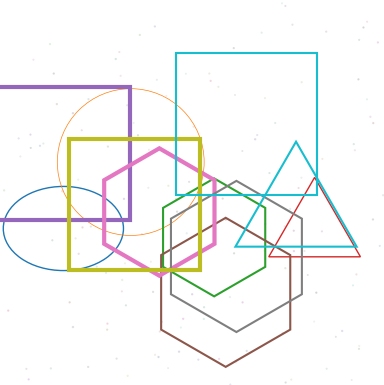[{"shape": "oval", "thickness": 1, "radius": 0.78, "center": [0.165, 0.406]}, {"shape": "circle", "thickness": 0.5, "radius": 0.95, "center": [0.34, 0.579]}, {"shape": "hexagon", "thickness": 1.5, "radius": 0.77, "center": [0.556, 0.383]}, {"shape": "triangle", "thickness": 1, "radius": 0.69, "center": [0.817, 0.402]}, {"shape": "square", "thickness": 3, "radius": 0.87, "center": [0.165, 0.601]}, {"shape": "hexagon", "thickness": 1.5, "radius": 0.97, "center": [0.586, 0.241]}, {"shape": "hexagon", "thickness": 3, "radius": 0.83, "center": [0.414, 0.449]}, {"shape": "hexagon", "thickness": 1.5, "radius": 0.98, "center": [0.614, 0.334]}, {"shape": "square", "thickness": 3, "radius": 0.85, "center": [0.349, 0.469]}, {"shape": "triangle", "thickness": 1.5, "radius": 0.91, "center": [0.769, 0.45]}, {"shape": "square", "thickness": 1.5, "radius": 0.92, "center": [0.64, 0.678]}]